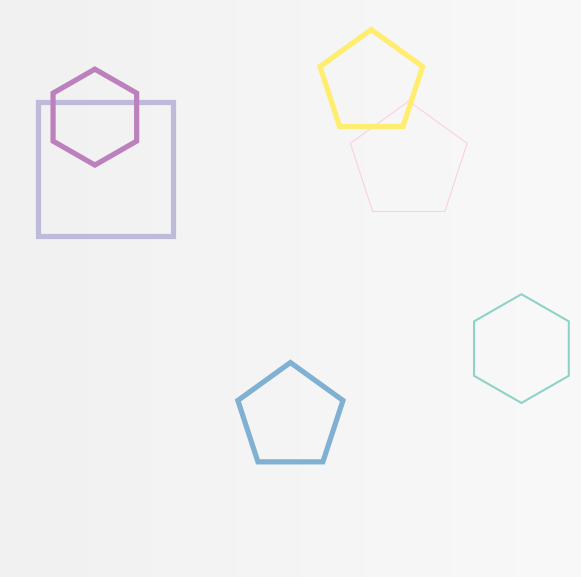[{"shape": "hexagon", "thickness": 1, "radius": 0.47, "center": [0.897, 0.396]}, {"shape": "square", "thickness": 2.5, "radius": 0.58, "center": [0.182, 0.706]}, {"shape": "pentagon", "thickness": 2.5, "radius": 0.48, "center": [0.5, 0.276]}, {"shape": "pentagon", "thickness": 0.5, "radius": 0.53, "center": [0.703, 0.718]}, {"shape": "hexagon", "thickness": 2.5, "radius": 0.42, "center": [0.163, 0.796]}, {"shape": "pentagon", "thickness": 2.5, "radius": 0.46, "center": [0.639, 0.855]}]